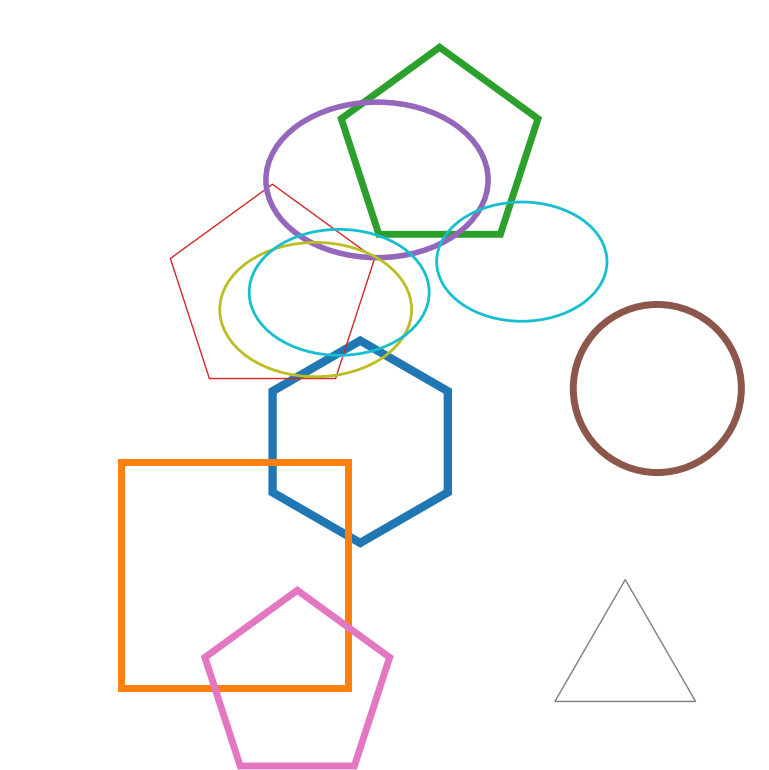[{"shape": "hexagon", "thickness": 3, "radius": 0.66, "center": [0.468, 0.426]}, {"shape": "square", "thickness": 2.5, "radius": 0.74, "center": [0.304, 0.253]}, {"shape": "pentagon", "thickness": 2.5, "radius": 0.67, "center": [0.571, 0.804]}, {"shape": "pentagon", "thickness": 0.5, "radius": 0.7, "center": [0.354, 0.621]}, {"shape": "oval", "thickness": 2, "radius": 0.72, "center": [0.49, 0.766]}, {"shape": "circle", "thickness": 2.5, "radius": 0.55, "center": [0.854, 0.495]}, {"shape": "pentagon", "thickness": 2.5, "radius": 0.63, "center": [0.386, 0.107]}, {"shape": "triangle", "thickness": 0.5, "radius": 0.53, "center": [0.812, 0.142]}, {"shape": "oval", "thickness": 1, "radius": 0.62, "center": [0.41, 0.598]}, {"shape": "oval", "thickness": 1, "radius": 0.55, "center": [0.678, 0.66]}, {"shape": "oval", "thickness": 1, "radius": 0.58, "center": [0.44, 0.62]}]